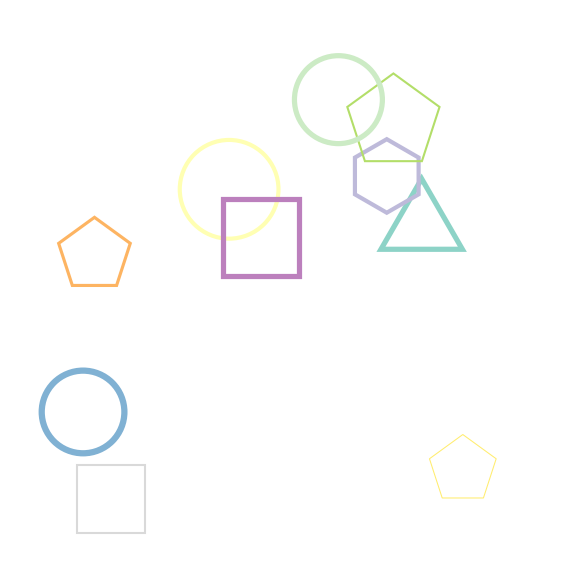[{"shape": "triangle", "thickness": 2.5, "radius": 0.41, "center": [0.73, 0.608]}, {"shape": "circle", "thickness": 2, "radius": 0.43, "center": [0.397, 0.671]}, {"shape": "hexagon", "thickness": 2, "radius": 0.32, "center": [0.67, 0.694]}, {"shape": "circle", "thickness": 3, "radius": 0.36, "center": [0.144, 0.286]}, {"shape": "pentagon", "thickness": 1.5, "radius": 0.33, "center": [0.164, 0.558]}, {"shape": "pentagon", "thickness": 1, "radius": 0.42, "center": [0.681, 0.788]}, {"shape": "square", "thickness": 1, "radius": 0.29, "center": [0.192, 0.135]}, {"shape": "square", "thickness": 2.5, "radius": 0.33, "center": [0.452, 0.588]}, {"shape": "circle", "thickness": 2.5, "radius": 0.38, "center": [0.586, 0.827]}, {"shape": "pentagon", "thickness": 0.5, "radius": 0.3, "center": [0.801, 0.186]}]